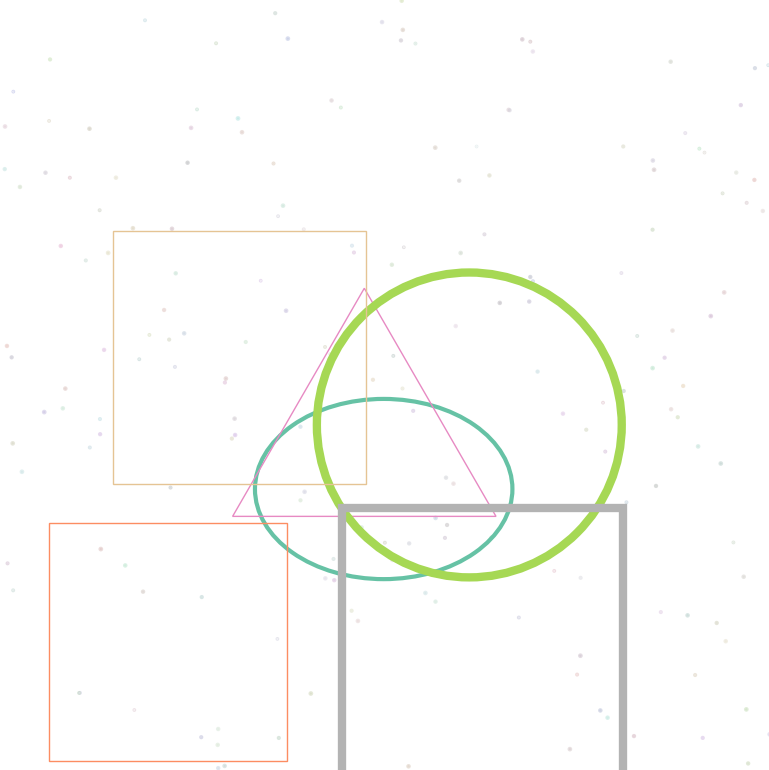[{"shape": "oval", "thickness": 1.5, "radius": 0.84, "center": [0.498, 0.365]}, {"shape": "square", "thickness": 0.5, "radius": 0.77, "center": [0.219, 0.166]}, {"shape": "triangle", "thickness": 0.5, "radius": 0.99, "center": [0.473, 0.428]}, {"shape": "circle", "thickness": 3, "radius": 0.99, "center": [0.609, 0.448]}, {"shape": "square", "thickness": 0.5, "radius": 0.82, "center": [0.311, 0.536]}, {"shape": "square", "thickness": 3, "radius": 0.91, "center": [0.626, 0.158]}]